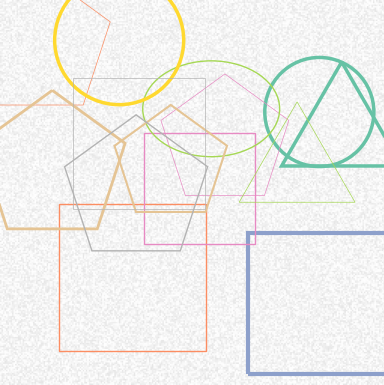[{"shape": "circle", "thickness": 2.5, "radius": 0.71, "center": [0.829, 0.709]}, {"shape": "triangle", "thickness": 2.5, "radius": 0.9, "center": [0.887, 0.659]}, {"shape": "pentagon", "thickness": 0.5, "radius": 0.97, "center": [0.103, 0.884]}, {"shape": "square", "thickness": 1, "radius": 0.96, "center": [0.343, 0.279]}, {"shape": "square", "thickness": 3, "radius": 0.92, "center": [0.826, 0.213]}, {"shape": "pentagon", "thickness": 0.5, "radius": 0.87, "center": [0.584, 0.633]}, {"shape": "square", "thickness": 1, "radius": 0.72, "center": [0.518, 0.51]}, {"shape": "triangle", "thickness": 0.5, "radius": 0.87, "center": [0.772, 0.562]}, {"shape": "oval", "thickness": 1, "radius": 0.89, "center": [0.549, 0.717]}, {"shape": "circle", "thickness": 2.5, "radius": 0.84, "center": [0.31, 0.896]}, {"shape": "pentagon", "thickness": 2, "radius": 0.99, "center": [0.136, 0.566]}, {"shape": "pentagon", "thickness": 1.5, "radius": 0.77, "center": [0.444, 0.574]}, {"shape": "pentagon", "thickness": 1, "radius": 0.98, "center": [0.354, 0.506]}, {"shape": "square", "thickness": 0.5, "radius": 0.85, "center": [0.361, 0.627]}]